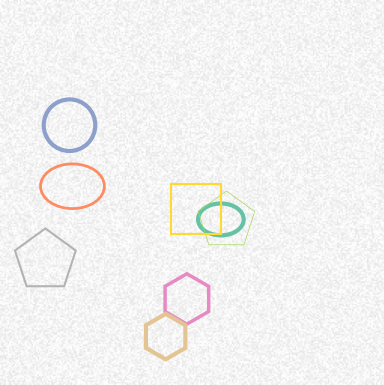[{"shape": "oval", "thickness": 3, "radius": 0.3, "center": [0.574, 0.43]}, {"shape": "oval", "thickness": 2, "radius": 0.41, "center": [0.188, 0.516]}, {"shape": "circle", "thickness": 3, "radius": 0.33, "center": [0.18, 0.675]}, {"shape": "hexagon", "thickness": 2.5, "radius": 0.33, "center": [0.485, 0.224]}, {"shape": "pentagon", "thickness": 0.5, "radius": 0.39, "center": [0.588, 0.427]}, {"shape": "square", "thickness": 1.5, "radius": 0.32, "center": [0.509, 0.456]}, {"shape": "hexagon", "thickness": 3, "radius": 0.3, "center": [0.43, 0.126]}, {"shape": "pentagon", "thickness": 1.5, "radius": 0.41, "center": [0.118, 0.324]}]